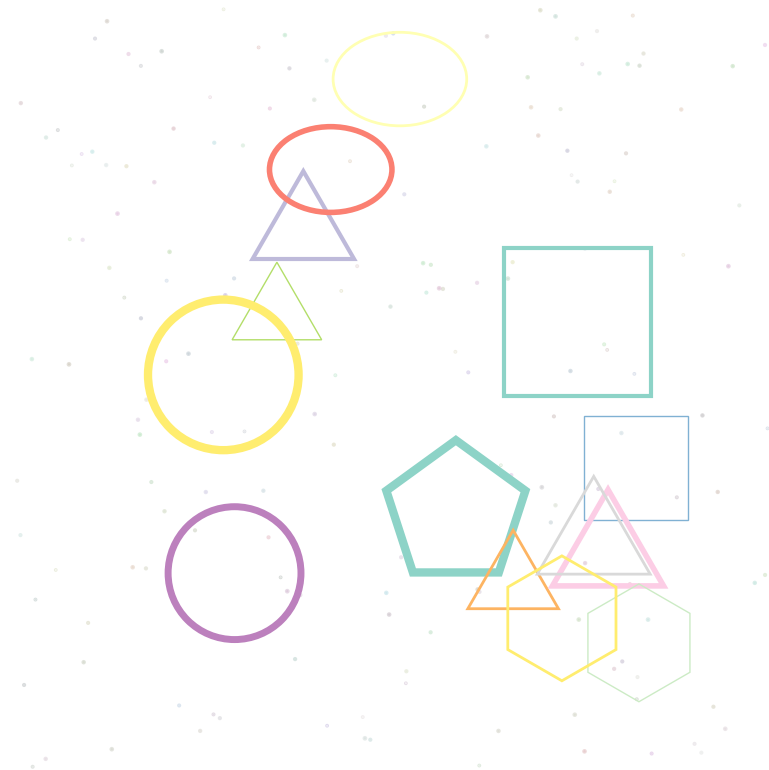[{"shape": "pentagon", "thickness": 3, "radius": 0.47, "center": [0.592, 0.333]}, {"shape": "square", "thickness": 1.5, "radius": 0.48, "center": [0.75, 0.582]}, {"shape": "oval", "thickness": 1, "radius": 0.43, "center": [0.519, 0.897]}, {"shape": "triangle", "thickness": 1.5, "radius": 0.38, "center": [0.394, 0.702]}, {"shape": "oval", "thickness": 2, "radius": 0.4, "center": [0.43, 0.78]}, {"shape": "square", "thickness": 0.5, "radius": 0.34, "center": [0.826, 0.393]}, {"shape": "triangle", "thickness": 1, "radius": 0.34, "center": [0.666, 0.243]}, {"shape": "triangle", "thickness": 0.5, "radius": 0.34, "center": [0.36, 0.592]}, {"shape": "triangle", "thickness": 2, "radius": 0.42, "center": [0.79, 0.281]}, {"shape": "triangle", "thickness": 1, "radius": 0.42, "center": [0.771, 0.297]}, {"shape": "circle", "thickness": 2.5, "radius": 0.43, "center": [0.305, 0.256]}, {"shape": "hexagon", "thickness": 0.5, "radius": 0.38, "center": [0.83, 0.165]}, {"shape": "circle", "thickness": 3, "radius": 0.49, "center": [0.29, 0.513]}, {"shape": "hexagon", "thickness": 1, "radius": 0.41, "center": [0.73, 0.197]}]